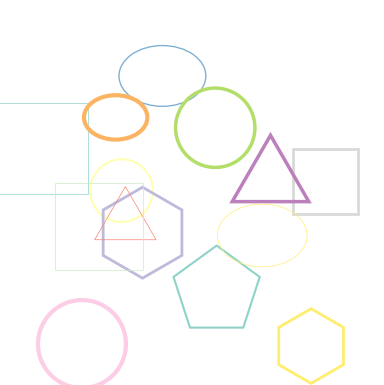[{"shape": "square", "thickness": 0.5, "radius": 0.6, "center": [0.109, 0.614]}, {"shape": "pentagon", "thickness": 1.5, "radius": 0.59, "center": [0.563, 0.244]}, {"shape": "circle", "thickness": 1.5, "radius": 0.41, "center": [0.316, 0.505]}, {"shape": "hexagon", "thickness": 2, "radius": 0.59, "center": [0.37, 0.396]}, {"shape": "triangle", "thickness": 0.5, "radius": 0.46, "center": [0.326, 0.423]}, {"shape": "oval", "thickness": 1, "radius": 0.56, "center": [0.422, 0.803]}, {"shape": "oval", "thickness": 3, "radius": 0.41, "center": [0.3, 0.695]}, {"shape": "circle", "thickness": 2.5, "radius": 0.52, "center": [0.559, 0.668]}, {"shape": "circle", "thickness": 3, "radius": 0.57, "center": [0.213, 0.107]}, {"shape": "square", "thickness": 2, "radius": 0.42, "center": [0.846, 0.529]}, {"shape": "triangle", "thickness": 2.5, "radius": 0.57, "center": [0.703, 0.534]}, {"shape": "square", "thickness": 0.5, "radius": 0.57, "center": [0.258, 0.412]}, {"shape": "oval", "thickness": 0.5, "radius": 0.58, "center": [0.681, 0.388]}, {"shape": "hexagon", "thickness": 2, "radius": 0.48, "center": [0.808, 0.101]}]